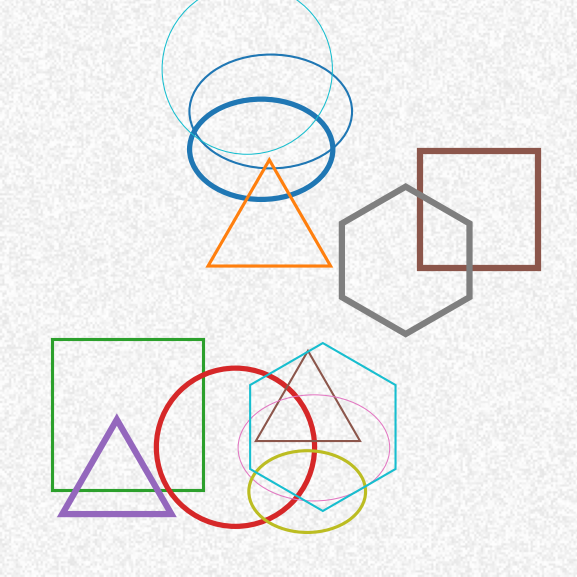[{"shape": "oval", "thickness": 1, "radius": 0.7, "center": [0.469, 0.806]}, {"shape": "oval", "thickness": 2.5, "radius": 0.62, "center": [0.452, 0.741]}, {"shape": "triangle", "thickness": 1.5, "radius": 0.61, "center": [0.466, 0.6]}, {"shape": "square", "thickness": 1.5, "radius": 0.65, "center": [0.22, 0.281]}, {"shape": "circle", "thickness": 2.5, "radius": 0.69, "center": [0.408, 0.225]}, {"shape": "triangle", "thickness": 3, "radius": 0.55, "center": [0.202, 0.164]}, {"shape": "triangle", "thickness": 1, "radius": 0.52, "center": [0.533, 0.288]}, {"shape": "square", "thickness": 3, "radius": 0.51, "center": [0.83, 0.637]}, {"shape": "oval", "thickness": 0.5, "radius": 0.66, "center": [0.544, 0.224]}, {"shape": "hexagon", "thickness": 3, "radius": 0.64, "center": [0.702, 0.548]}, {"shape": "oval", "thickness": 1.5, "radius": 0.51, "center": [0.532, 0.148]}, {"shape": "circle", "thickness": 0.5, "radius": 0.74, "center": [0.428, 0.879]}, {"shape": "hexagon", "thickness": 1, "radius": 0.73, "center": [0.559, 0.26]}]